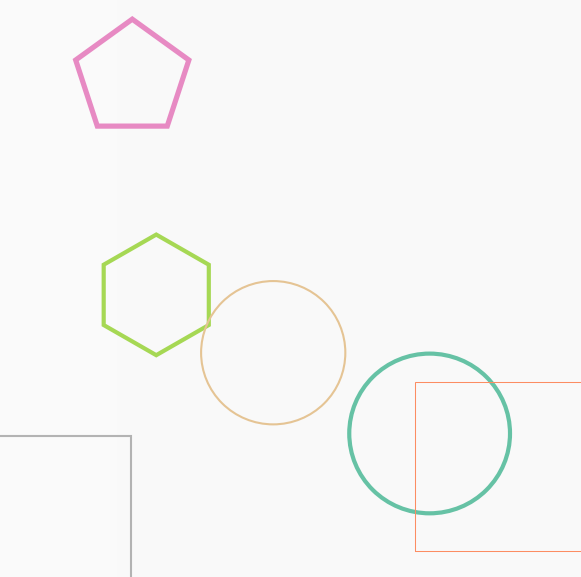[{"shape": "circle", "thickness": 2, "radius": 0.69, "center": [0.739, 0.249]}, {"shape": "square", "thickness": 0.5, "radius": 0.73, "center": [0.861, 0.191]}, {"shape": "pentagon", "thickness": 2.5, "radius": 0.51, "center": [0.228, 0.864]}, {"shape": "hexagon", "thickness": 2, "radius": 0.52, "center": [0.269, 0.489]}, {"shape": "circle", "thickness": 1, "radius": 0.62, "center": [0.47, 0.388]}, {"shape": "square", "thickness": 1, "radius": 0.62, "center": [0.102, 0.12]}]